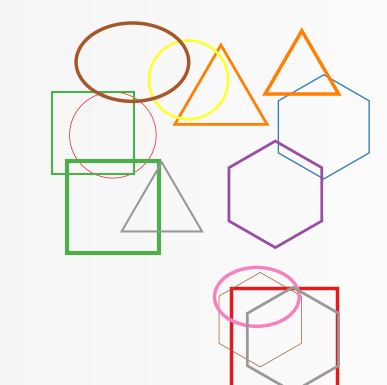[{"shape": "square", "thickness": 2.5, "radius": 0.68, "center": [0.733, 0.116]}, {"shape": "circle", "thickness": 0.5, "radius": 0.56, "center": [0.291, 0.649]}, {"shape": "hexagon", "thickness": 1, "radius": 0.68, "center": [0.836, 0.67]}, {"shape": "square", "thickness": 1.5, "radius": 0.53, "center": [0.24, 0.656]}, {"shape": "square", "thickness": 3, "radius": 0.6, "center": [0.292, 0.462]}, {"shape": "hexagon", "thickness": 2, "radius": 0.69, "center": [0.711, 0.495]}, {"shape": "triangle", "thickness": 2.5, "radius": 0.55, "center": [0.779, 0.811]}, {"shape": "triangle", "thickness": 2, "radius": 0.69, "center": [0.57, 0.746]}, {"shape": "circle", "thickness": 2, "radius": 0.51, "center": [0.487, 0.793]}, {"shape": "oval", "thickness": 2.5, "radius": 0.73, "center": [0.342, 0.839]}, {"shape": "hexagon", "thickness": 0.5, "radius": 0.61, "center": [0.672, 0.17]}, {"shape": "oval", "thickness": 2.5, "radius": 0.55, "center": [0.663, 0.229]}, {"shape": "hexagon", "thickness": 2, "radius": 0.68, "center": [0.756, 0.118]}, {"shape": "triangle", "thickness": 1.5, "radius": 0.6, "center": [0.418, 0.459]}]